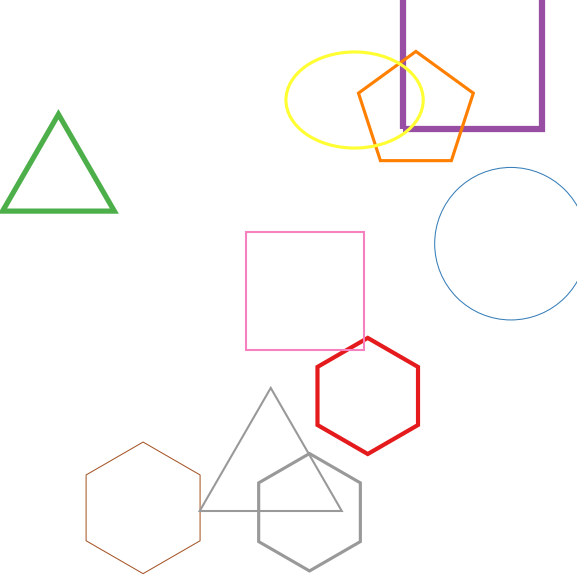[{"shape": "hexagon", "thickness": 2, "radius": 0.5, "center": [0.637, 0.313]}, {"shape": "circle", "thickness": 0.5, "radius": 0.66, "center": [0.885, 0.577]}, {"shape": "triangle", "thickness": 2.5, "radius": 0.56, "center": [0.101, 0.689]}, {"shape": "square", "thickness": 3, "radius": 0.6, "center": [0.818, 0.897]}, {"shape": "pentagon", "thickness": 1.5, "radius": 0.52, "center": [0.72, 0.806]}, {"shape": "oval", "thickness": 1.5, "radius": 0.59, "center": [0.614, 0.826]}, {"shape": "hexagon", "thickness": 0.5, "radius": 0.57, "center": [0.248, 0.12]}, {"shape": "square", "thickness": 1, "radius": 0.51, "center": [0.529, 0.495]}, {"shape": "triangle", "thickness": 1, "radius": 0.71, "center": [0.469, 0.185]}, {"shape": "hexagon", "thickness": 1.5, "radius": 0.51, "center": [0.536, 0.112]}]